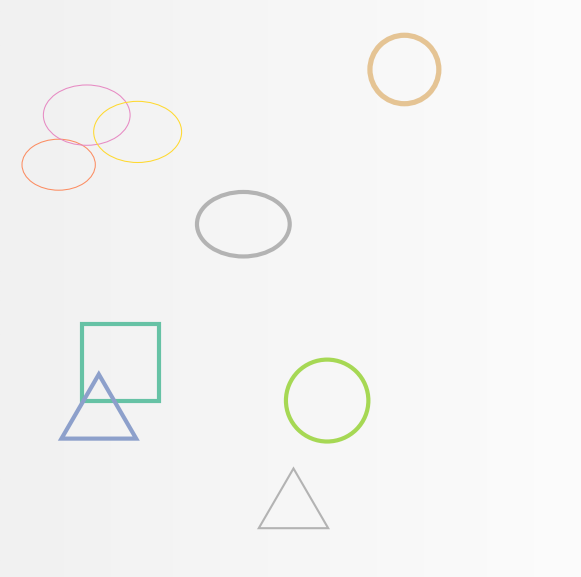[{"shape": "square", "thickness": 2, "radius": 0.33, "center": [0.207, 0.371]}, {"shape": "oval", "thickness": 0.5, "radius": 0.32, "center": [0.101, 0.714]}, {"shape": "triangle", "thickness": 2, "radius": 0.37, "center": [0.17, 0.277]}, {"shape": "oval", "thickness": 0.5, "radius": 0.37, "center": [0.149, 0.8]}, {"shape": "circle", "thickness": 2, "radius": 0.35, "center": [0.563, 0.306]}, {"shape": "oval", "thickness": 0.5, "radius": 0.38, "center": [0.237, 0.771]}, {"shape": "circle", "thickness": 2.5, "radius": 0.3, "center": [0.696, 0.879]}, {"shape": "triangle", "thickness": 1, "radius": 0.34, "center": [0.505, 0.119]}, {"shape": "oval", "thickness": 2, "radius": 0.4, "center": [0.419, 0.611]}]